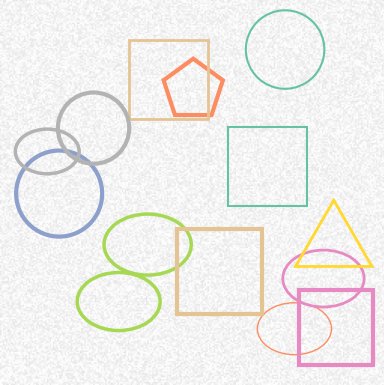[{"shape": "square", "thickness": 1.5, "radius": 0.51, "center": [0.696, 0.567]}, {"shape": "circle", "thickness": 1.5, "radius": 0.51, "center": [0.74, 0.871]}, {"shape": "pentagon", "thickness": 3, "radius": 0.4, "center": [0.502, 0.767]}, {"shape": "oval", "thickness": 1, "radius": 0.48, "center": [0.765, 0.146]}, {"shape": "circle", "thickness": 3, "radius": 0.56, "center": [0.154, 0.497]}, {"shape": "square", "thickness": 3, "radius": 0.49, "center": [0.873, 0.149]}, {"shape": "oval", "thickness": 2, "radius": 0.53, "center": [0.84, 0.277]}, {"shape": "oval", "thickness": 2.5, "radius": 0.54, "center": [0.308, 0.217]}, {"shape": "oval", "thickness": 2.5, "radius": 0.57, "center": [0.384, 0.365]}, {"shape": "triangle", "thickness": 2, "radius": 0.57, "center": [0.867, 0.365]}, {"shape": "square", "thickness": 2, "radius": 0.51, "center": [0.437, 0.795]}, {"shape": "square", "thickness": 3, "radius": 0.55, "center": [0.571, 0.296]}, {"shape": "circle", "thickness": 3, "radius": 0.46, "center": [0.243, 0.667]}, {"shape": "oval", "thickness": 2.5, "radius": 0.41, "center": [0.123, 0.607]}]